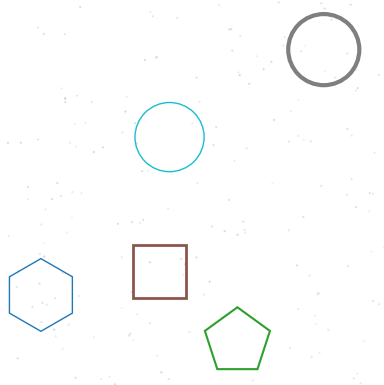[{"shape": "hexagon", "thickness": 1, "radius": 0.47, "center": [0.106, 0.234]}, {"shape": "pentagon", "thickness": 1.5, "radius": 0.44, "center": [0.617, 0.113]}, {"shape": "square", "thickness": 2, "radius": 0.34, "center": [0.414, 0.295]}, {"shape": "circle", "thickness": 3, "radius": 0.46, "center": [0.841, 0.871]}, {"shape": "circle", "thickness": 1, "radius": 0.45, "center": [0.44, 0.644]}]